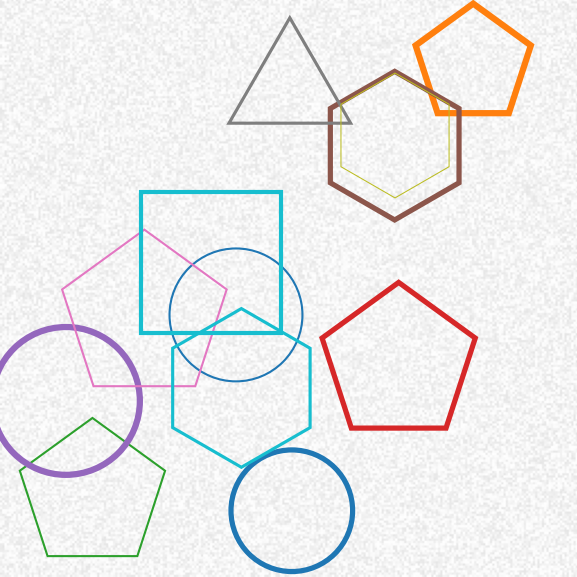[{"shape": "circle", "thickness": 1, "radius": 0.58, "center": [0.409, 0.454]}, {"shape": "circle", "thickness": 2.5, "radius": 0.53, "center": [0.505, 0.115]}, {"shape": "pentagon", "thickness": 3, "radius": 0.52, "center": [0.819, 0.888]}, {"shape": "pentagon", "thickness": 1, "radius": 0.66, "center": [0.16, 0.143]}, {"shape": "pentagon", "thickness": 2.5, "radius": 0.7, "center": [0.69, 0.371]}, {"shape": "circle", "thickness": 3, "radius": 0.64, "center": [0.114, 0.305]}, {"shape": "hexagon", "thickness": 2.5, "radius": 0.64, "center": [0.683, 0.747]}, {"shape": "pentagon", "thickness": 1, "radius": 0.75, "center": [0.25, 0.452]}, {"shape": "triangle", "thickness": 1.5, "radius": 0.61, "center": [0.502, 0.847]}, {"shape": "hexagon", "thickness": 0.5, "radius": 0.54, "center": [0.684, 0.765]}, {"shape": "square", "thickness": 2, "radius": 0.61, "center": [0.365, 0.544]}, {"shape": "hexagon", "thickness": 1.5, "radius": 0.69, "center": [0.418, 0.327]}]